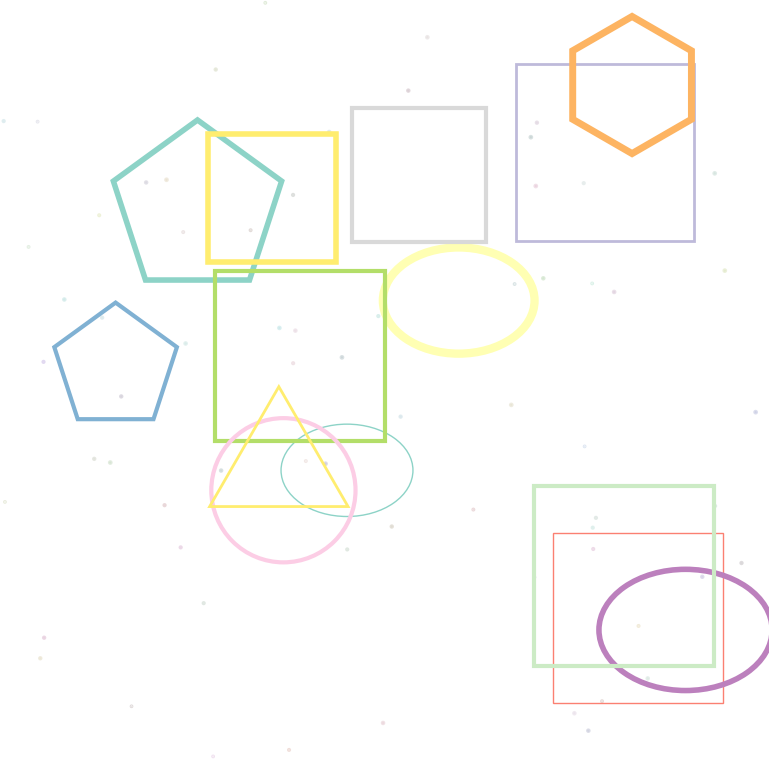[{"shape": "oval", "thickness": 0.5, "radius": 0.43, "center": [0.451, 0.389]}, {"shape": "pentagon", "thickness": 2, "radius": 0.57, "center": [0.257, 0.729]}, {"shape": "oval", "thickness": 3, "radius": 0.49, "center": [0.596, 0.61]}, {"shape": "square", "thickness": 1, "radius": 0.58, "center": [0.785, 0.802]}, {"shape": "square", "thickness": 0.5, "radius": 0.55, "center": [0.828, 0.197]}, {"shape": "pentagon", "thickness": 1.5, "radius": 0.42, "center": [0.15, 0.523]}, {"shape": "hexagon", "thickness": 2.5, "radius": 0.45, "center": [0.821, 0.89]}, {"shape": "square", "thickness": 1.5, "radius": 0.55, "center": [0.389, 0.537]}, {"shape": "circle", "thickness": 1.5, "radius": 0.47, "center": [0.368, 0.363]}, {"shape": "square", "thickness": 1.5, "radius": 0.43, "center": [0.544, 0.773]}, {"shape": "oval", "thickness": 2, "radius": 0.56, "center": [0.89, 0.182]}, {"shape": "square", "thickness": 1.5, "radius": 0.58, "center": [0.81, 0.251]}, {"shape": "square", "thickness": 2, "radius": 0.41, "center": [0.353, 0.743]}, {"shape": "triangle", "thickness": 1, "radius": 0.52, "center": [0.362, 0.394]}]